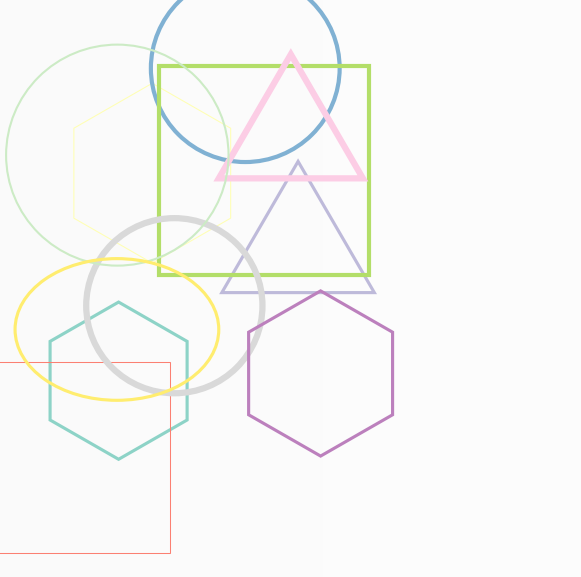[{"shape": "hexagon", "thickness": 1.5, "radius": 0.68, "center": [0.204, 0.34]}, {"shape": "hexagon", "thickness": 0.5, "radius": 0.78, "center": [0.262, 0.699]}, {"shape": "triangle", "thickness": 1.5, "radius": 0.76, "center": [0.513, 0.568]}, {"shape": "square", "thickness": 0.5, "radius": 0.83, "center": [0.127, 0.207]}, {"shape": "circle", "thickness": 2, "radius": 0.81, "center": [0.422, 0.881]}, {"shape": "square", "thickness": 2, "radius": 0.9, "center": [0.455, 0.704]}, {"shape": "triangle", "thickness": 3, "radius": 0.72, "center": [0.5, 0.762]}, {"shape": "circle", "thickness": 3, "radius": 0.76, "center": [0.3, 0.47]}, {"shape": "hexagon", "thickness": 1.5, "radius": 0.71, "center": [0.552, 0.352]}, {"shape": "circle", "thickness": 1, "radius": 0.96, "center": [0.202, 0.731]}, {"shape": "oval", "thickness": 1.5, "radius": 0.88, "center": [0.201, 0.429]}]